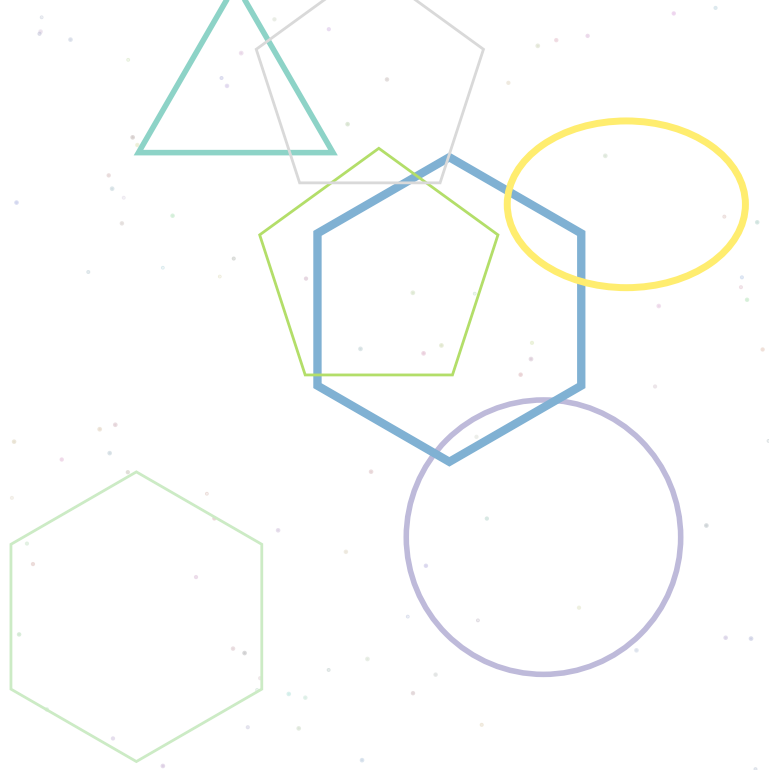[{"shape": "triangle", "thickness": 2, "radius": 0.73, "center": [0.306, 0.875]}, {"shape": "circle", "thickness": 2, "radius": 0.89, "center": [0.706, 0.302]}, {"shape": "hexagon", "thickness": 3, "radius": 0.99, "center": [0.584, 0.598]}, {"shape": "pentagon", "thickness": 1, "radius": 0.81, "center": [0.492, 0.645]}, {"shape": "pentagon", "thickness": 1, "radius": 0.78, "center": [0.48, 0.888]}, {"shape": "hexagon", "thickness": 1, "radius": 0.94, "center": [0.177, 0.199]}, {"shape": "oval", "thickness": 2.5, "radius": 0.77, "center": [0.813, 0.735]}]